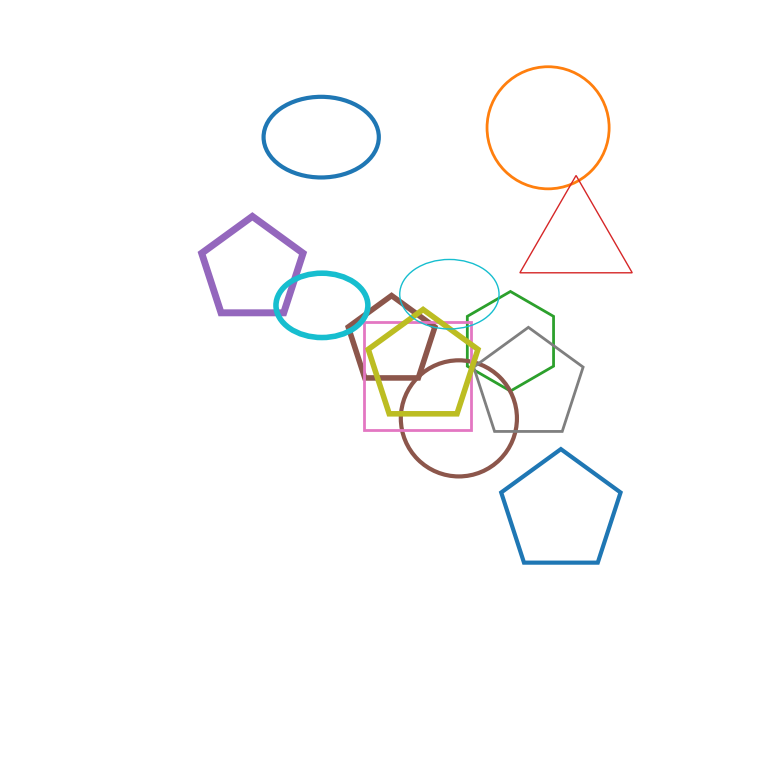[{"shape": "pentagon", "thickness": 1.5, "radius": 0.41, "center": [0.728, 0.335]}, {"shape": "oval", "thickness": 1.5, "radius": 0.37, "center": [0.417, 0.822]}, {"shape": "circle", "thickness": 1, "radius": 0.4, "center": [0.712, 0.834]}, {"shape": "hexagon", "thickness": 1, "radius": 0.32, "center": [0.663, 0.557]}, {"shape": "triangle", "thickness": 0.5, "radius": 0.42, "center": [0.748, 0.688]}, {"shape": "pentagon", "thickness": 2.5, "radius": 0.35, "center": [0.328, 0.65]}, {"shape": "circle", "thickness": 1.5, "radius": 0.38, "center": [0.596, 0.457]}, {"shape": "pentagon", "thickness": 2, "radius": 0.3, "center": [0.509, 0.557]}, {"shape": "square", "thickness": 1, "radius": 0.35, "center": [0.542, 0.512]}, {"shape": "pentagon", "thickness": 1, "radius": 0.37, "center": [0.686, 0.5]}, {"shape": "pentagon", "thickness": 2, "radius": 0.37, "center": [0.549, 0.523]}, {"shape": "oval", "thickness": 2, "radius": 0.3, "center": [0.418, 0.603]}, {"shape": "oval", "thickness": 0.5, "radius": 0.32, "center": [0.584, 0.618]}]